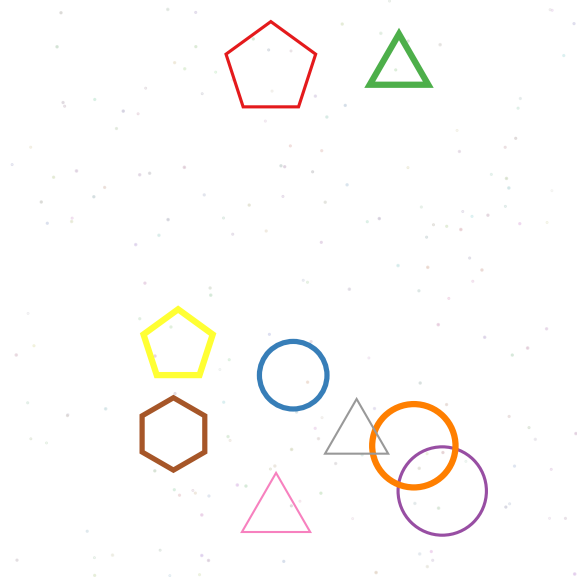[{"shape": "pentagon", "thickness": 1.5, "radius": 0.41, "center": [0.469, 0.88]}, {"shape": "circle", "thickness": 2.5, "radius": 0.29, "center": [0.508, 0.349]}, {"shape": "triangle", "thickness": 3, "radius": 0.29, "center": [0.691, 0.882]}, {"shape": "circle", "thickness": 1.5, "radius": 0.38, "center": [0.766, 0.149]}, {"shape": "circle", "thickness": 3, "radius": 0.36, "center": [0.717, 0.227]}, {"shape": "pentagon", "thickness": 3, "radius": 0.31, "center": [0.308, 0.401]}, {"shape": "hexagon", "thickness": 2.5, "radius": 0.31, "center": [0.3, 0.248]}, {"shape": "triangle", "thickness": 1, "radius": 0.34, "center": [0.478, 0.112]}, {"shape": "triangle", "thickness": 1, "radius": 0.32, "center": [0.618, 0.245]}]